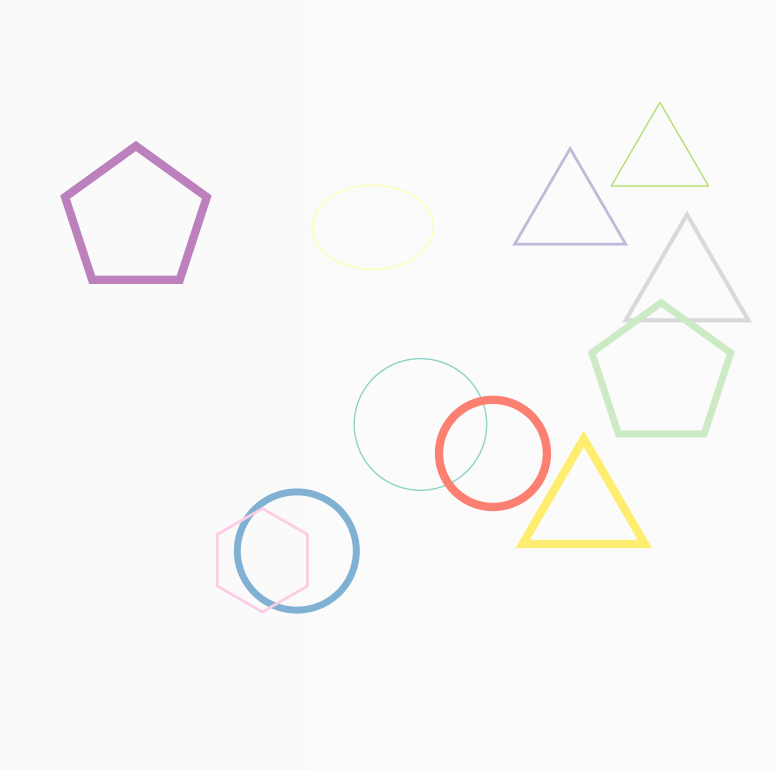[{"shape": "circle", "thickness": 0.5, "radius": 0.43, "center": [0.542, 0.449]}, {"shape": "oval", "thickness": 0.5, "radius": 0.39, "center": [0.481, 0.705]}, {"shape": "triangle", "thickness": 1, "radius": 0.41, "center": [0.736, 0.724]}, {"shape": "circle", "thickness": 3, "radius": 0.35, "center": [0.636, 0.411]}, {"shape": "circle", "thickness": 2.5, "radius": 0.38, "center": [0.383, 0.284]}, {"shape": "triangle", "thickness": 0.5, "radius": 0.36, "center": [0.851, 0.795]}, {"shape": "hexagon", "thickness": 1, "radius": 0.34, "center": [0.338, 0.272]}, {"shape": "triangle", "thickness": 1.5, "radius": 0.46, "center": [0.886, 0.63]}, {"shape": "pentagon", "thickness": 3, "radius": 0.48, "center": [0.175, 0.714]}, {"shape": "pentagon", "thickness": 2.5, "radius": 0.47, "center": [0.853, 0.513]}, {"shape": "triangle", "thickness": 3, "radius": 0.46, "center": [0.753, 0.339]}]